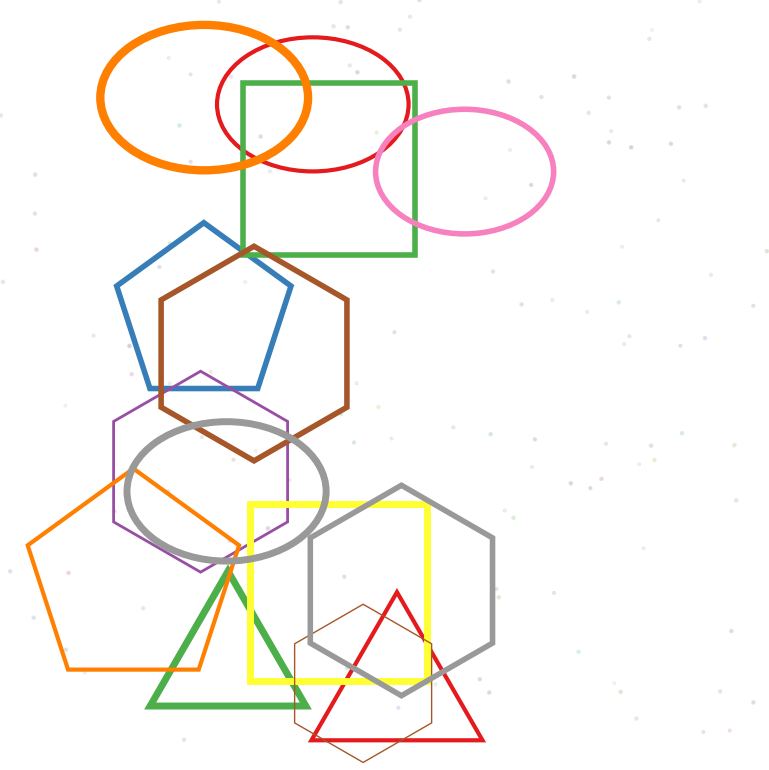[{"shape": "triangle", "thickness": 1.5, "radius": 0.64, "center": [0.516, 0.103]}, {"shape": "oval", "thickness": 1.5, "radius": 0.62, "center": [0.406, 0.864]}, {"shape": "pentagon", "thickness": 2, "radius": 0.6, "center": [0.265, 0.592]}, {"shape": "square", "thickness": 2, "radius": 0.56, "center": [0.427, 0.781]}, {"shape": "triangle", "thickness": 2.5, "radius": 0.58, "center": [0.296, 0.141]}, {"shape": "hexagon", "thickness": 1, "radius": 0.65, "center": [0.261, 0.387]}, {"shape": "pentagon", "thickness": 1.5, "radius": 0.72, "center": [0.173, 0.247]}, {"shape": "oval", "thickness": 3, "radius": 0.67, "center": [0.265, 0.873]}, {"shape": "square", "thickness": 2.5, "radius": 0.58, "center": [0.44, 0.23]}, {"shape": "hexagon", "thickness": 2, "radius": 0.7, "center": [0.33, 0.541]}, {"shape": "hexagon", "thickness": 0.5, "radius": 0.51, "center": [0.472, 0.113]}, {"shape": "oval", "thickness": 2, "radius": 0.58, "center": [0.603, 0.777]}, {"shape": "hexagon", "thickness": 2, "radius": 0.68, "center": [0.521, 0.233]}, {"shape": "oval", "thickness": 2.5, "radius": 0.65, "center": [0.294, 0.362]}]